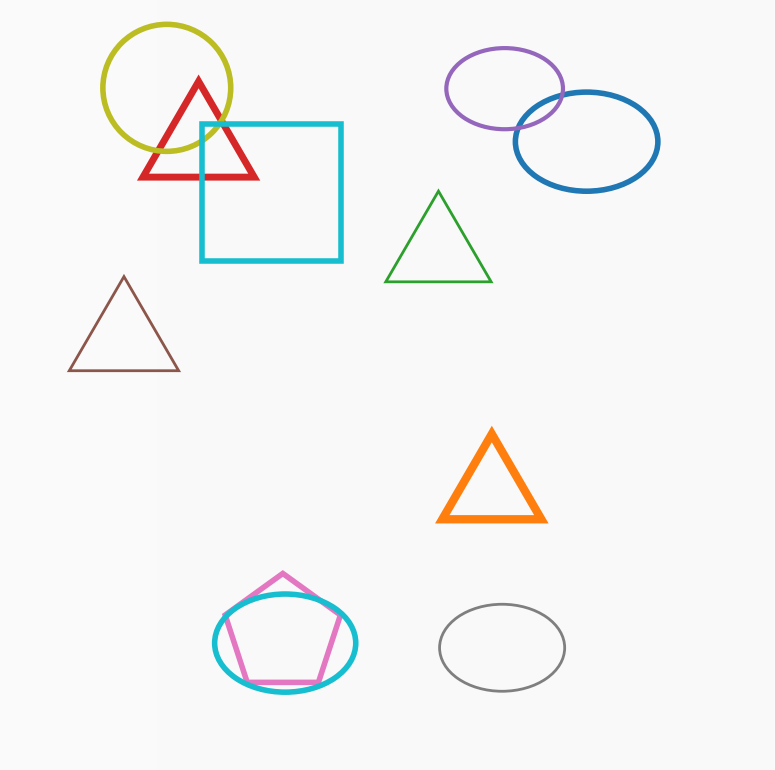[{"shape": "oval", "thickness": 2, "radius": 0.46, "center": [0.757, 0.816]}, {"shape": "triangle", "thickness": 3, "radius": 0.37, "center": [0.635, 0.363]}, {"shape": "triangle", "thickness": 1, "radius": 0.39, "center": [0.566, 0.673]}, {"shape": "triangle", "thickness": 2.5, "radius": 0.41, "center": [0.256, 0.811]}, {"shape": "oval", "thickness": 1.5, "radius": 0.38, "center": [0.651, 0.885]}, {"shape": "triangle", "thickness": 1, "radius": 0.41, "center": [0.16, 0.559]}, {"shape": "pentagon", "thickness": 2, "radius": 0.39, "center": [0.365, 0.177]}, {"shape": "oval", "thickness": 1, "radius": 0.4, "center": [0.648, 0.159]}, {"shape": "circle", "thickness": 2, "radius": 0.41, "center": [0.215, 0.886]}, {"shape": "oval", "thickness": 2, "radius": 0.46, "center": [0.368, 0.165]}, {"shape": "square", "thickness": 2, "radius": 0.45, "center": [0.35, 0.75]}]